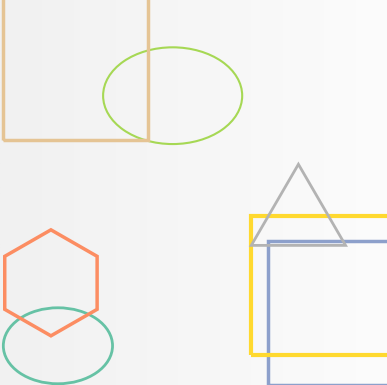[{"shape": "oval", "thickness": 2, "radius": 0.7, "center": [0.149, 0.102]}, {"shape": "hexagon", "thickness": 2.5, "radius": 0.69, "center": [0.131, 0.265]}, {"shape": "square", "thickness": 2.5, "radius": 0.94, "center": [0.878, 0.186]}, {"shape": "oval", "thickness": 1.5, "radius": 0.9, "center": [0.446, 0.751]}, {"shape": "square", "thickness": 3, "radius": 0.9, "center": [0.828, 0.258]}, {"shape": "square", "thickness": 2.5, "radius": 0.93, "center": [0.195, 0.824]}, {"shape": "triangle", "thickness": 2, "radius": 0.7, "center": [0.77, 0.433]}]